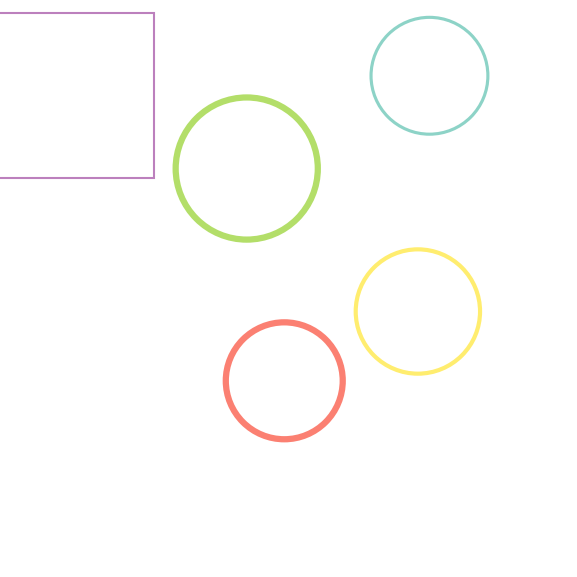[{"shape": "circle", "thickness": 1.5, "radius": 0.51, "center": [0.744, 0.868]}, {"shape": "circle", "thickness": 3, "radius": 0.51, "center": [0.492, 0.34]}, {"shape": "circle", "thickness": 3, "radius": 0.62, "center": [0.427, 0.707]}, {"shape": "square", "thickness": 1, "radius": 0.72, "center": [0.124, 0.834]}, {"shape": "circle", "thickness": 2, "radius": 0.54, "center": [0.724, 0.46]}]